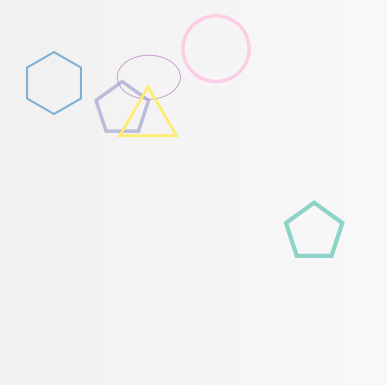[{"shape": "pentagon", "thickness": 3, "radius": 0.38, "center": [0.811, 0.397]}, {"shape": "pentagon", "thickness": 2.5, "radius": 0.36, "center": [0.316, 0.717]}, {"shape": "hexagon", "thickness": 1.5, "radius": 0.4, "center": [0.139, 0.784]}, {"shape": "circle", "thickness": 2.5, "radius": 0.43, "center": [0.558, 0.873]}, {"shape": "oval", "thickness": 0.5, "radius": 0.41, "center": [0.384, 0.799]}, {"shape": "triangle", "thickness": 2, "radius": 0.42, "center": [0.382, 0.69]}]